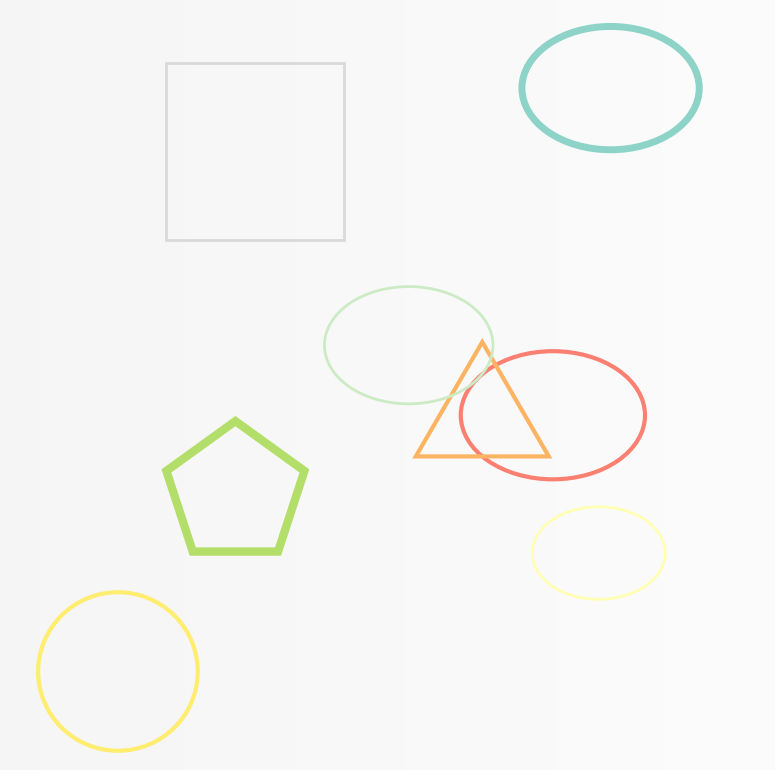[{"shape": "oval", "thickness": 2.5, "radius": 0.57, "center": [0.788, 0.886]}, {"shape": "oval", "thickness": 1, "radius": 0.43, "center": [0.773, 0.282]}, {"shape": "oval", "thickness": 1.5, "radius": 0.59, "center": [0.713, 0.461]}, {"shape": "triangle", "thickness": 1.5, "radius": 0.5, "center": [0.622, 0.457]}, {"shape": "pentagon", "thickness": 3, "radius": 0.47, "center": [0.304, 0.359]}, {"shape": "square", "thickness": 1, "radius": 0.57, "center": [0.329, 0.803]}, {"shape": "oval", "thickness": 1, "radius": 0.54, "center": [0.527, 0.552]}, {"shape": "circle", "thickness": 1.5, "radius": 0.51, "center": [0.152, 0.128]}]